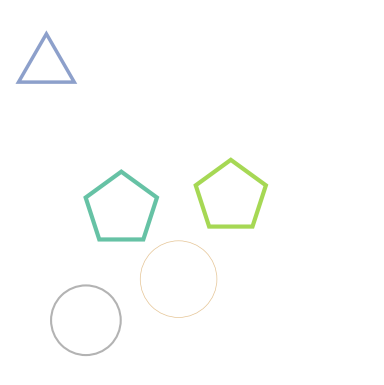[{"shape": "pentagon", "thickness": 3, "radius": 0.49, "center": [0.315, 0.457]}, {"shape": "triangle", "thickness": 2.5, "radius": 0.42, "center": [0.12, 0.829]}, {"shape": "pentagon", "thickness": 3, "radius": 0.48, "center": [0.6, 0.489]}, {"shape": "circle", "thickness": 0.5, "radius": 0.5, "center": [0.464, 0.275]}, {"shape": "circle", "thickness": 1.5, "radius": 0.45, "center": [0.223, 0.168]}]